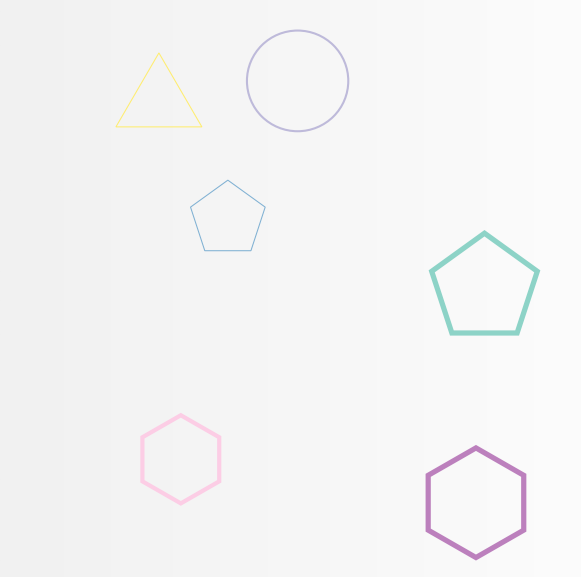[{"shape": "pentagon", "thickness": 2.5, "radius": 0.48, "center": [0.834, 0.5]}, {"shape": "circle", "thickness": 1, "radius": 0.44, "center": [0.512, 0.859]}, {"shape": "pentagon", "thickness": 0.5, "radius": 0.34, "center": [0.392, 0.62]}, {"shape": "hexagon", "thickness": 2, "radius": 0.38, "center": [0.311, 0.204]}, {"shape": "hexagon", "thickness": 2.5, "radius": 0.47, "center": [0.819, 0.129]}, {"shape": "triangle", "thickness": 0.5, "radius": 0.43, "center": [0.273, 0.822]}]